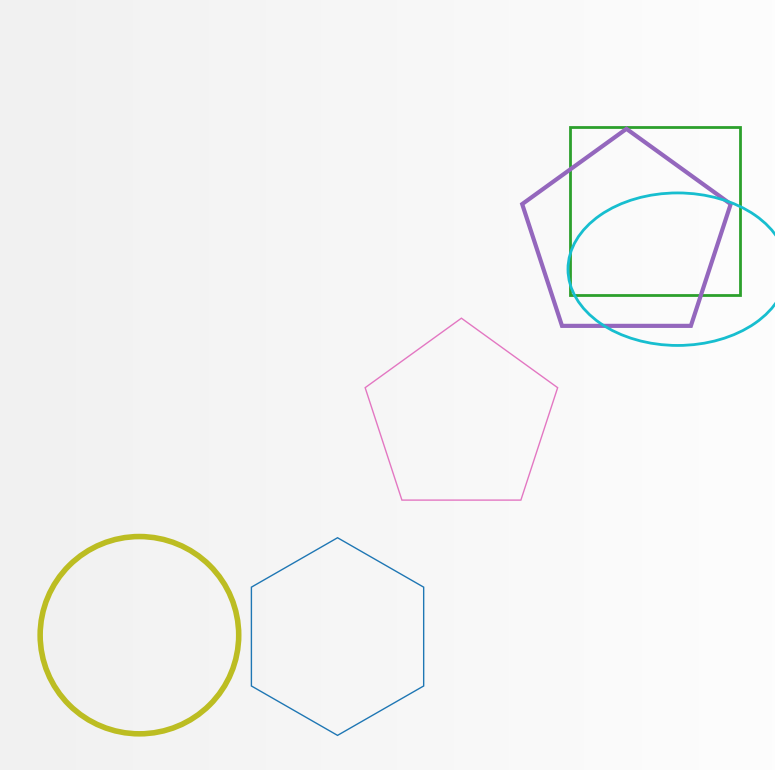[{"shape": "hexagon", "thickness": 0.5, "radius": 0.64, "center": [0.436, 0.173]}, {"shape": "square", "thickness": 1, "radius": 0.55, "center": [0.845, 0.726]}, {"shape": "pentagon", "thickness": 1.5, "radius": 0.71, "center": [0.808, 0.691]}, {"shape": "pentagon", "thickness": 0.5, "radius": 0.65, "center": [0.595, 0.456]}, {"shape": "circle", "thickness": 2, "radius": 0.64, "center": [0.18, 0.175]}, {"shape": "oval", "thickness": 1, "radius": 0.71, "center": [0.874, 0.65]}]